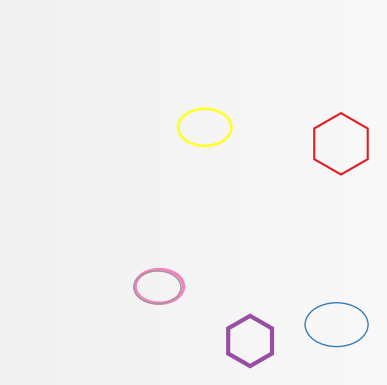[{"shape": "hexagon", "thickness": 1.5, "radius": 0.4, "center": [0.88, 0.626]}, {"shape": "oval", "thickness": 1, "radius": 0.41, "center": [0.869, 0.157]}, {"shape": "hexagon", "thickness": 3, "radius": 0.33, "center": [0.645, 0.114]}, {"shape": "oval", "thickness": 2, "radius": 0.34, "center": [0.529, 0.669]}, {"shape": "oval", "thickness": 2.5, "radius": 0.31, "center": [0.411, 0.256]}, {"shape": "oval", "thickness": 1, "radius": 0.3, "center": [0.406, 0.254]}]